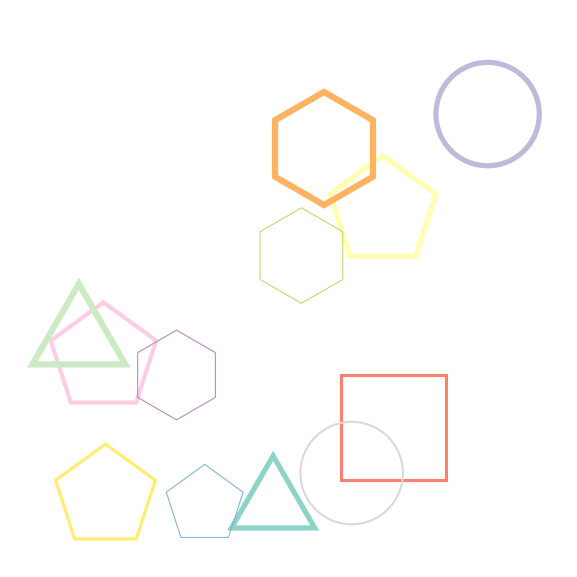[{"shape": "triangle", "thickness": 2.5, "radius": 0.42, "center": [0.473, 0.127]}, {"shape": "pentagon", "thickness": 2.5, "radius": 0.48, "center": [0.663, 0.633]}, {"shape": "circle", "thickness": 2.5, "radius": 0.45, "center": [0.844, 0.802]}, {"shape": "square", "thickness": 1.5, "radius": 0.45, "center": [0.682, 0.259]}, {"shape": "pentagon", "thickness": 0.5, "radius": 0.35, "center": [0.354, 0.125]}, {"shape": "hexagon", "thickness": 3, "radius": 0.49, "center": [0.561, 0.742]}, {"shape": "hexagon", "thickness": 0.5, "radius": 0.41, "center": [0.522, 0.557]}, {"shape": "pentagon", "thickness": 2, "radius": 0.48, "center": [0.179, 0.38]}, {"shape": "circle", "thickness": 1, "radius": 0.44, "center": [0.609, 0.18]}, {"shape": "hexagon", "thickness": 0.5, "radius": 0.39, "center": [0.306, 0.35]}, {"shape": "triangle", "thickness": 3, "radius": 0.47, "center": [0.137, 0.415]}, {"shape": "pentagon", "thickness": 1.5, "radius": 0.45, "center": [0.183, 0.139]}]